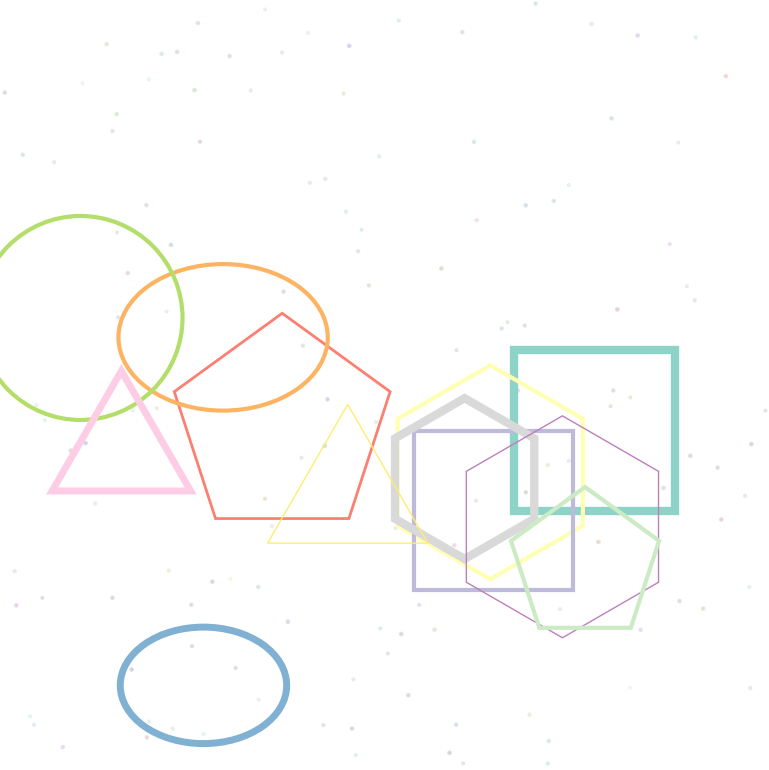[{"shape": "square", "thickness": 3, "radius": 0.52, "center": [0.772, 0.441]}, {"shape": "hexagon", "thickness": 1.5, "radius": 0.69, "center": [0.637, 0.387]}, {"shape": "square", "thickness": 1.5, "radius": 0.52, "center": [0.641, 0.337]}, {"shape": "pentagon", "thickness": 1, "radius": 0.74, "center": [0.367, 0.446]}, {"shape": "oval", "thickness": 2.5, "radius": 0.54, "center": [0.264, 0.11]}, {"shape": "oval", "thickness": 1.5, "radius": 0.68, "center": [0.29, 0.562]}, {"shape": "circle", "thickness": 1.5, "radius": 0.66, "center": [0.105, 0.587]}, {"shape": "triangle", "thickness": 2.5, "radius": 0.52, "center": [0.158, 0.414]}, {"shape": "hexagon", "thickness": 3, "radius": 0.52, "center": [0.603, 0.378]}, {"shape": "hexagon", "thickness": 0.5, "radius": 0.72, "center": [0.73, 0.316]}, {"shape": "pentagon", "thickness": 1.5, "radius": 0.51, "center": [0.76, 0.266]}, {"shape": "triangle", "thickness": 0.5, "radius": 0.6, "center": [0.452, 0.355]}]